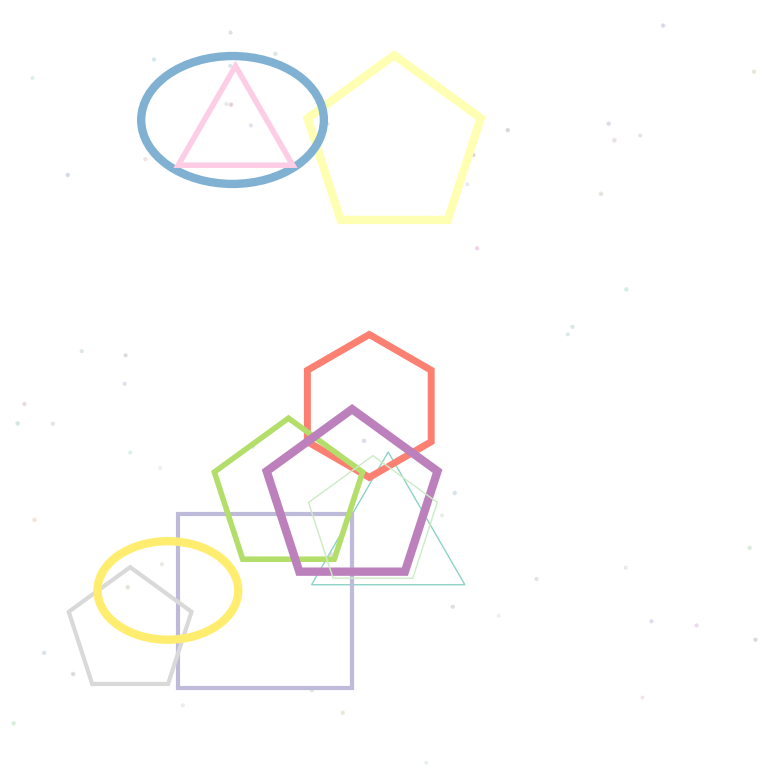[{"shape": "triangle", "thickness": 0.5, "radius": 0.57, "center": [0.504, 0.298]}, {"shape": "pentagon", "thickness": 3, "radius": 0.59, "center": [0.512, 0.81]}, {"shape": "square", "thickness": 1.5, "radius": 0.57, "center": [0.345, 0.219]}, {"shape": "hexagon", "thickness": 2.5, "radius": 0.46, "center": [0.48, 0.473]}, {"shape": "oval", "thickness": 3, "radius": 0.59, "center": [0.302, 0.844]}, {"shape": "pentagon", "thickness": 2, "radius": 0.51, "center": [0.375, 0.356]}, {"shape": "triangle", "thickness": 2, "radius": 0.43, "center": [0.306, 0.828]}, {"shape": "pentagon", "thickness": 1.5, "radius": 0.42, "center": [0.169, 0.18]}, {"shape": "pentagon", "thickness": 3, "radius": 0.58, "center": [0.457, 0.352]}, {"shape": "pentagon", "thickness": 0.5, "radius": 0.44, "center": [0.484, 0.32]}, {"shape": "oval", "thickness": 3, "radius": 0.46, "center": [0.218, 0.233]}]